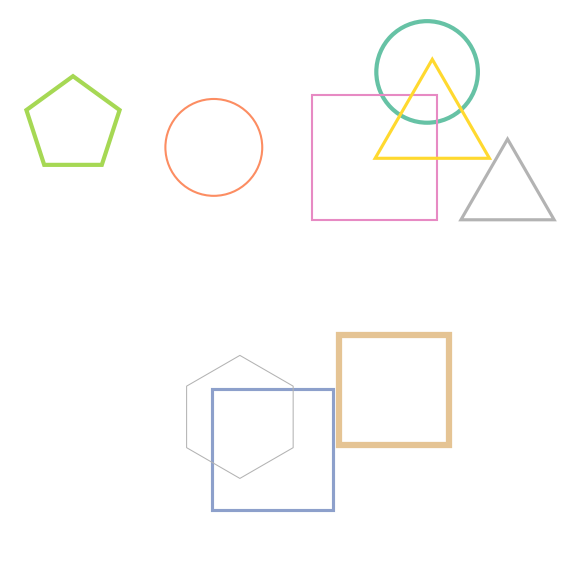[{"shape": "circle", "thickness": 2, "radius": 0.44, "center": [0.74, 0.875]}, {"shape": "circle", "thickness": 1, "radius": 0.42, "center": [0.37, 0.744]}, {"shape": "square", "thickness": 1.5, "radius": 0.52, "center": [0.472, 0.221]}, {"shape": "square", "thickness": 1, "radius": 0.54, "center": [0.649, 0.726]}, {"shape": "pentagon", "thickness": 2, "radius": 0.42, "center": [0.126, 0.782]}, {"shape": "triangle", "thickness": 1.5, "radius": 0.57, "center": [0.749, 0.782]}, {"shape": "square", "thickness": 3, "radius": 0.47, "center": [0.682, 0.324]}, {"shape": "hexagon", "thickness": 0.5, "radius": 0.53, "center": [0.415, 0.277]}, {"shape": "triangle", "thickness": 1.5, "radius": 0.47, "center": [0.879, 0.665]}]